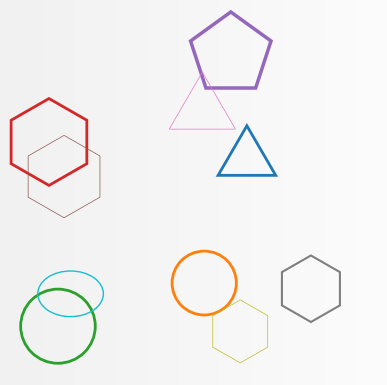[{"shape": "triangle", "thickness": 2, "radius": 0.43, "center": [0.637, 0.587]}, {"shape": "circle", "thickness": 2, "radius": 0.41, "center": [0.527, 0.265]}, {"shape": "circle", "thickness": 2, "radius": 0.48, "center": [0.15, 0.153]}, {"shape": "hexagon", "thickness": 2, "radius": 0.56, "center": [0.126, 0.631]}, {"shape": "pentagon", "thickness": 2.5, "radius": 0.55, "center": [0.596, 0.86]}, {"shape": "hexagon", "thickness": 0.5, "radius": 0.53, "center": [0.165, 0.541]}, {"shape": "triangle", "thickness": 0.5, "radius": 0.49, "center": [0.522, 0.714]}, {"shape": "hexagon", "thickness": 1.5, "radius": 0.43, "center": [0.802, 0.25]}, {"shape": "hexagon", "thickness": 0.5, "radius": 0.41, "center": [0.62, 0.139]}, {"shape": "oval", "thickness": 1, "radius": 0.42, "center": [0.182, 0.237]}]